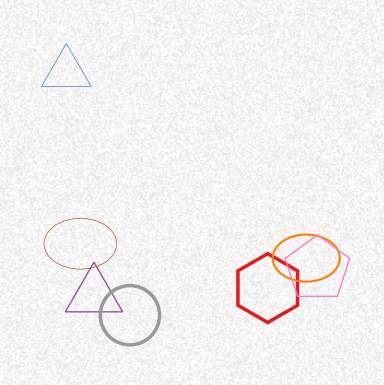[{"shape": "hexagon", "thickness": 2.5, "radius": 0.45, "center": [0.696, 0.252]}, {"shape": "triangle", "thickness": 0.5, "radius": 0.37, "center": [0.172, 0.813]}, {"shape": "triangle", "thickness": 1, "radius": 0.43, "center": [0.244, 0.233]}, {"shape": "oval", "thickness": 1.5, "radius": 0.44, "center": [0.795, 0.33]}, {"shape": "oval", "thickness": 0.5, "radius": 0.47, "center": [0.209, 0.367]}, {"shape": "pentagon", "thickness": 1, "radius": 0.44, "center": [0.825, 0.302]}, {"shape": "circle", "thickness": 2.5, "radius": 0.38, "center": [0.337, 0.181]}]